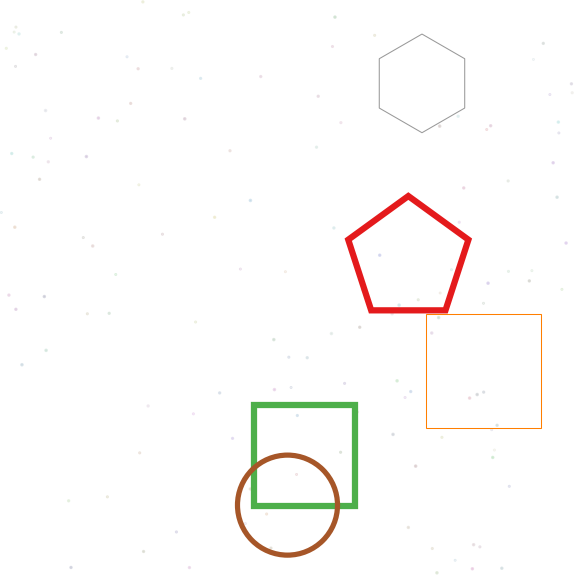[{"shape": "pentagon", "thickness": 3, "radius": 0.55, "center": [0.707, 0.55]}, {"shape": "square", "thickness": 3, "radius": 0.44, "center": [0.528, 0.211]}, {"shape": "square", "thickness": 0.5, "radius": 0.5, "center": [0.837, 0.357]}, {"shape": "circle", "thickness": 2.5, "radius": 0.43, "center": [0.498, 0.124]}, {"shape": "hexagon", "thickness": 0.5, "radius": 0.43, "center": [0.731, 0.855]}]